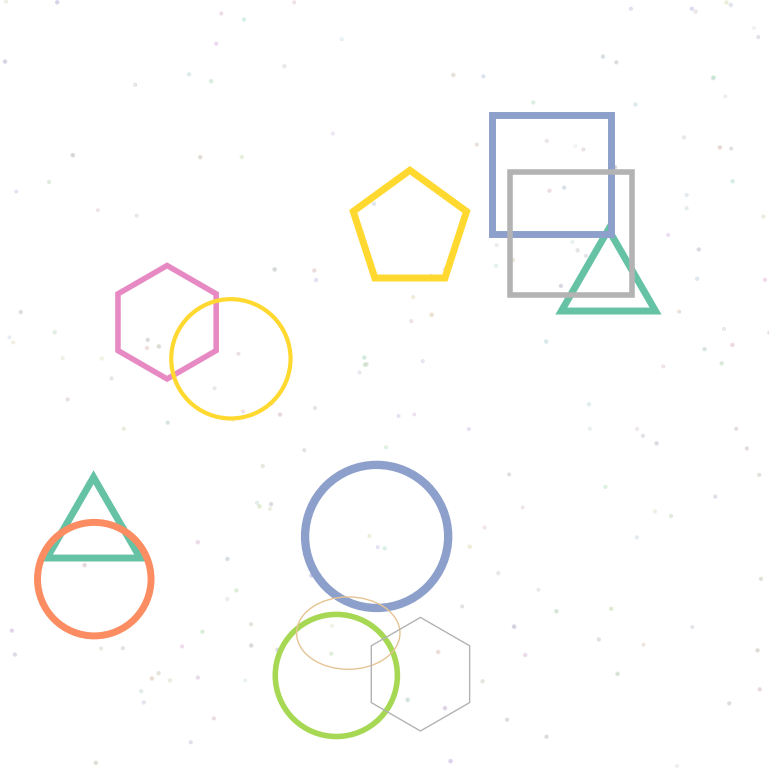[{"shape": "triangle", "thickness": 2.5, "radius": 0.35, "center": [0.122, 0.31]}, {"shape": "triangle", "thickness": 2.5, "radius": 0.35, "center": [0.79, 0.631]}, {"shape": "circle", "thickness": 2.5, "radius": 0.37, "center": [0.122, 0.248]}, {"shape": "square", "thickness": 2.5, "radius": 0.39, "center": [0.717, 0.773]}, {"shape": "circle", "thickness": 3, "radius": 0.46, "center": [0.489, 0.303]}, {"shape": "hexagon", "thickness": 2, "radius": 0.37, "center": [0.217, 0.582]}, {"shape": "circle", "thickness": 2, "radius": 0.4, "center": [0.437, 0.123]}, {"shape": "circle", "thickness": 1.5, "radius": 0.39, "center": [0.3, 0.534]}, {"shape": "pentagon", "thickness": 2.5, "radius": 0.39, "center": [0.532, 0.702]}, {"shape": "oval", "thickness": 0.5, "radius": 0.34, "center": [0.452, 0.178]}, {"shape": "hexagon", "thickness": 0.5, "radius": 0.37, "center": [0.546, 0.124]}, {"shape": "square", "thickness": 2, "radius": 0.4, "center": [0.742, 0.697]}]